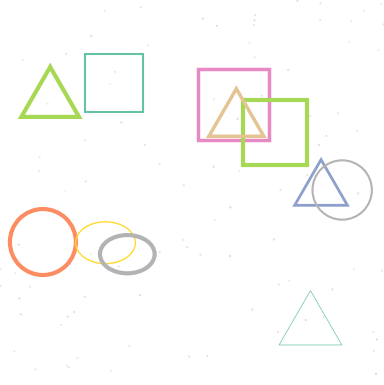[{"shape": "square", "thickness": 1.5, "radius": 0.37, "center": [0.296, 0.785]}, {"shape": "triangle", "thickness": 0.5, "radius": 0.47, "center": [0.806, 0.151]}, {"shape": "circle", "thickness": 3, "radius": 0.43, "center": [0.111, 0.371]}, {"shape": "triangle", "thickness": 2, "radius": 0.4, "center": [0.834, 0.506]}, {"shape": "square", "thickness": 2.5, "radius": 0.46, "center": [0.606, 0.728]}, {"shape": "triangle", "thickness": 3, "radius": 0.43, "center": [0.13, 0.74]}, {"shape": "square", "thickness": 3, "radius": 0.42, "center": [0.715, 0.656]}, {"shape": "oval", "thickness": 1, "radius": 0.39, "center": [0.274, 0.37]}, {"shape": "triangle", "thickness": 2.5, "radius": 0.41, "center": [0.614, 0.687]}, {"shape": "oval", "thickness": 3, "radius": 0.36, "center": [0.331, 0.34]}, {"shape": "circle", "thickness": 1.5, "radius": 0.39, "center": [0.889, 0.506]}]